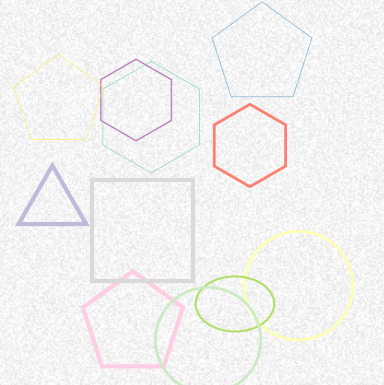[{"shape": "hexagon", "thickness": 0.5, "radius": 0.72, "center": [0.393, 0.696]}, {"shape": "circle", "thickness": 2, "radius": 0.71, "center": [0.776, 0.258]}, {"shape": "triangle", "thickness": 3, "radius": 0.51, "center": [0.136, 0.469]}, {"shape": "hexagon", "thickness": 2, "radius": 0.54, "center": [0.649, 0.622]}, {"shape": "pentagon", "thickness": 0.5, "radius": 0.68, "center": [0.681, 0.859]}, {"shape": "oval", "thickness": 1.5, "radius": 0.51, "center": [0.61, 0.211]}, {"shape": "pentagon", "thickness": 3, "radius": 0.68, "center": [0.345, 0.159]}, {"shape": "square", "thickness": 3, "radius": 0.66, "center": [0.37, 0.401]}, {"shape": "hexagon", "thickness": 1, "radius": 0.53, "center": [0.353, 0.74]}, {"shape": "circle", "thickness": 2, "radius": 0.68, "center": [0.541, 0.117]}, {"shape": "pentagon", "thickness": 0.5, "radius": 0.61, "center": [0.152, 0.737]}]